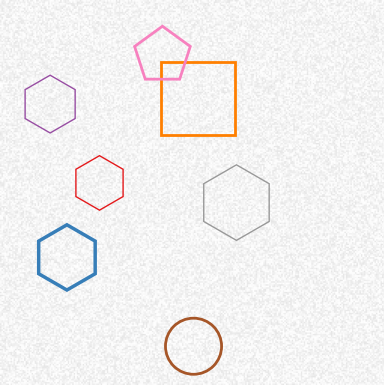[{"shape": "hexagon", "thickness": 1, "radius": 0.35, "center": [0.258, 0.525]}, {"shape": "hexagon", "thickness": 2.5, "radius": 0.42, "center": [0.174, 0.331]}, {"shape": "hexagon", "thickness": 1, "radius": 0.38, "center": [0.13, 0.73]}, {"shape": "square", "thickness": 2, "radius": 0.48, "center": [0.514, 0.744]}, {"shape": "circle", "thickness": 2, "radius": 0.36, "center": [0.503, 0.101]}, {"shape": "pentagon", "thickness": 2, "radius": 0.38, "center": [0.422, 0.856]}, {"shape": "hexagon", "thickness": 1, "radius": 0.49, "center": [0.614, 0.474]}]